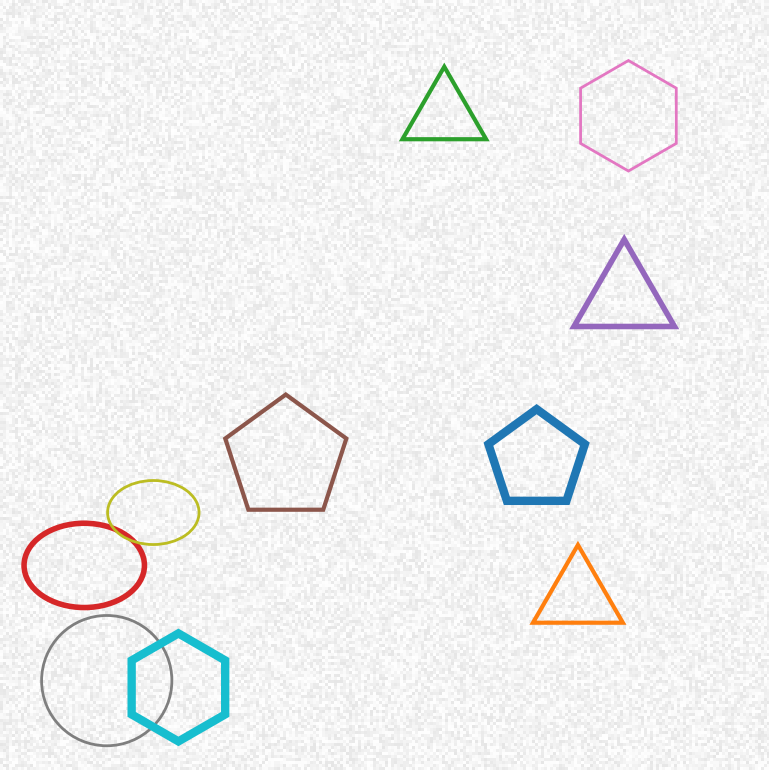[{"shape": "pentagon", "thickness": 3, "radius": 0.33, "center": [0.697, 0.403]}, {"shape": "triangle", "thickness": 1.5, "radius": 0.34, "center": [0.751, 0.225]}, {"shape": "triangle", "thickness": 1.5, "radius": 0.31, "center": [0.577, 0.851]}, {"shape": "oval", "thickness": 2, "radius": 0.39, "center": [0.109, 0.266]}, {"shape": "triangle", "thickness": 2, "radius": 0.38, "center": [0.811, 0.614]}, {"shape": "pentagon", "thickness": 1.5, "radius": 0.41, "center": [0.371, 0.405]}, {"shape": "hexagon", "thickness": 1, "radius": 0.36, "center": [0.816, 0.85]}, {"shape": "circle", "thickness": 1, "radius": 0.42, "center": [0.139, 0.116]}, {"shape": "oval", "thickness": 1, "radius": 0.3, "center": [0.199, 0.334]}, {"shape": "hexagon", "thickness": 3, "radius": 0.35, "center": [0.232, 0.107]}]